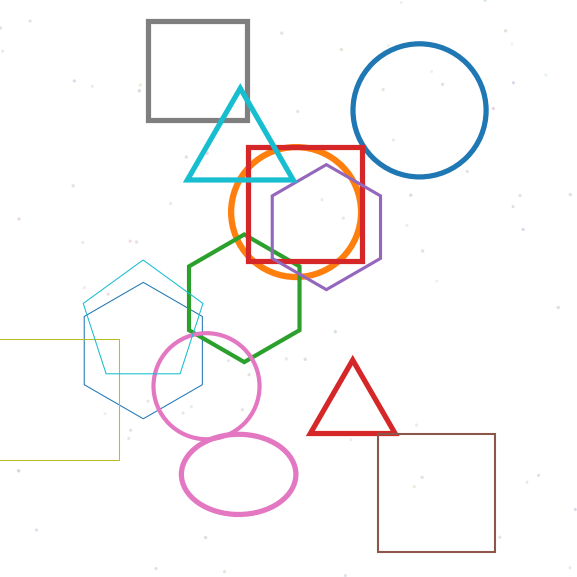[{"shape": "circle", "thickness": 2.5, "radius": 0.58, "center": [0.726, 0.808]}, {"shape": "hexagon", "thickness": 0.5, "radius": 0.59, "center": [0.248, 0.392]}, {"shape": "circle", "thickness": 3, "radius": 0.56, "center": [0.513, 0.632]}, {"shape": "hexagon", "thickness": 2, "radius": 0.55, "center": [0.423, 0.483]}, {"shape": "triangle", "thickness": 2.5, "radius": 0.42, "center": [0.611, 0.291]}, {"shape": "square", "thickness": 2.5, "radius": 0.49, "center": [0.528, 0.647]}, {"shape": "hexagon", "thickness": 1.5, "radius": 0.54, "center": [0.565, 0.606]}, {"shape": "square", "thickness": 1, "radius": 0.51, "center": [0.756, 0.145]}, {"shape": "oval", "thickness": 2.5, "radius": 0.5, "center": [0.413, 0.178]}, {"shape": "circle", "thickness": 2, "radius": 0.46, "center": [0.358, 0.33]}, {"shape": "square", "thickness": 2.5, "radius": 0.43, "center": [0.342, 0.877]}, {"shape": "square", "thickness": 0.5, "radius": 0.52, "center": [0.102, 0.308]}, {"shape": "pentagon", "thickness": 0.5, "radius": 0.54, "center": [0.248, 0.44]}, {"shape": "triangle", "thickness": 2.5, "radius": 0.53, "center": [0.416, 0.74]}]